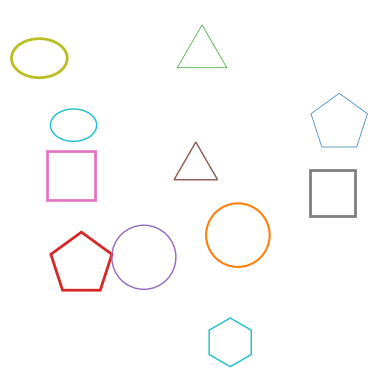[{"shape": "pentagon", "thickness": 0.5, "radius": 0.39, "center": [0.881, 0.681]}, {"shape": "circle", "thickness": 1.5, "radius": 0.41, "center": [0.618, 0.389]}, {"shape": "triangle", "thickness": 0.5, "radius": 0.37, "center": [0.525, 0.861]}, {"shape": "pentagon", "thickness": 2, "radius": 0.42, "center": [0.211, 0.314]}, {"shape": "circle", "thickness": 1, "radius": 0.42, "center": [0.374, 0.332]}, {"shape": "triangle", "thickness": 1, "radius": 0.33, "center": [0.509, 0.566]}, {"shape": "square", "thickness": 2, "radius": 0.31, "center": [0.185, 0.544]}, {"shape": "square", "thickness": 2, "radius": 0.3, "center": [0.864, 0.499]}, {"shape": "oval", "thickness": 2, "radius": 0.36, "center": [0.102, 0.849]}, {"shape": "hexagon", "thickness": 1, "radius": 0.32, "center": [0.598, 0.111]}, {"shape": "oval", "thickness": 1, "radius": 0.3, "center": [0.191, 0.675]}]